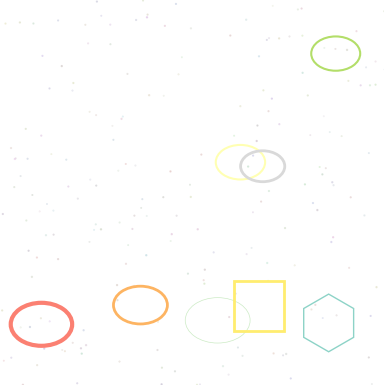[{"shape": "hexagon", "thickness": 1, "radius": 0.37, "center": [0.854, 0.161]}, {"shape": "oval", "thickness": 1.5, "radius": 0.32, "center": [0.625, 0.579]}, {"shape": "oval", "thickness": 3, "radius": 0.4, "center": [0.108, 0.158]}, {"shape": "oval", "thickness": 2, "radius": 0.35, "center": [0.365, 0.208]}, {"shape": "oval", "thickness": 1.5, "radius": 0.32, "center": [0.872, 0.861]}, {"shape": "oval", "thickness": 2, "radius": 0.29, "center": [0.682, 0.568]}, {"shape": "oval", "thickness": 0.5, "radius": 0.42, "center": [0.565, 0.168]}, {"shape": "square", "thickness": 2, "radius": 0.33, "center": [0.672, 0.205]}]